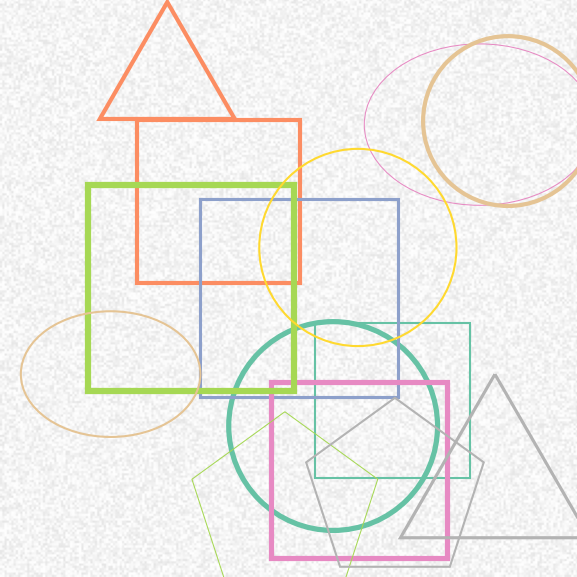[{"shape": "square", "thickness": 1, "radius": 0.67, "center": [0.679, 0.306]}, {"shape": "circle", "thickness": 2.5, "radius": 0.9, "center": [0.577, 0.261]}, {"shape": "square", "thickness": 2, "radius": 0.71, "center": [0.379, 0.65]}, {"shape": "triangle", "thickness": 2, "radius": 0.67, "center": [0.29, 0.861]}, {"shape": "square", "thickness": 1.5, "radius": 0.86, "center": [0.518, 0.483]}, {"shape": "oval", "thickness": 0.5, "radius": 1.0, "center": [0.83, 0.783]}, {"shape": "square", "thickness": 2.5, "radius": 0.76, "center": [0.621, 0.185]}, {"shape": "square", "thickness": 3, "radius": 0.89, "center": [0.331, 0.5]}, {"shape": "pentagon", "thickness": 0.5, "radius": 0.85, "center": [0.493, 0.117]}, {"shape": "circle", "thickness": 1, "radius": 0.85, "center": [0.62, 0.571]}, {"shape": "circle", "thickness": 2, "radius": 0.74, "center": [0.88, 0.789]}, {"shape": "oval", "thickness": 1, "radius": 0.78, "center": [0.192, 0.351]}, {"shape": "triangle", "thickness": 1.5, "radius": 0.94, "center": [0.857, 0.162]}, {"shape": "pentagon", "thickness": 1, "radius": 0.81, "center": [0.684, 0.149]}]